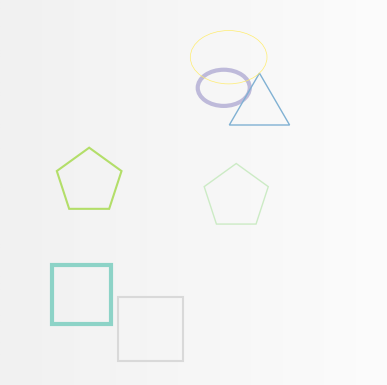[{"shape": "square", "thickness": 3, "radius": 0.38, "center": [0.21, 0.236]}, {"shape": "oval", "thickness": 3, "radius": 0.34, "center": [0.577, 0.772]}, {"shape": "triangle", "thickness": 1, "radius": 0.45, "center": [0.67, 0.72]}, {"shape": "pentagon", "thickness": 1.5, "radius": 0.44, "center": [0.23, 0.529]}, {"shape": "square", "thickness": 1.5, "radius": 0.42, "center": [0.388, 0.146]}, {"shape": "pentagon", "thickness": 1, "radius": 0.43, "center": [0.61, 0.488]}, {"shape": "oval", "thickness": 0.5, "radius": 0.49, "center": [0.59, 0.851]}]